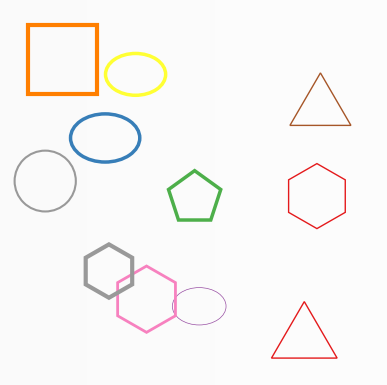[{"shape": "triangle", "thickness": 1, "radius": 0.49, "center": [0.785, 0.119]}, {"shape": "hexagon", "thickness": 1, "radius": 0.42, "center": [0.818, 0.491]}, {"shape": "oval", "thickness": 2.5, "radius": 0.45, "center": [0.271, 0.642]}, {"shape": "pentagon", "thickness": 2.5, "radius": 0.35, "center": [0.502, 0.486]}, {"shape": "oval", "thickness": 0.5, "radius": 0.35, "center": [0.514, 0.204]}, {"shape": "square", "thickness": 3, "radius": 0.45, "center": [0.161, 0.845]}, {"shape": "oval", "thickness": 2.5, "radius": 0.39, "center": [0.35, 0.807]}, {"shape": "triangle", "thickness": 1, "radius": 0.45, "center": [0.827, 0.72]}, {"shape": "hexagon", "thickness": 2, "radius": 0.43, "center": [0.378, 0.223]}, {"shape": "circle", "thickness": 1.5, "radius": 0.4, "center": [0.117, 0.53]}, {"shape": "hexagon", "thickness": 3, "radius": 0.35, "center": [0.281, 0.296]}]